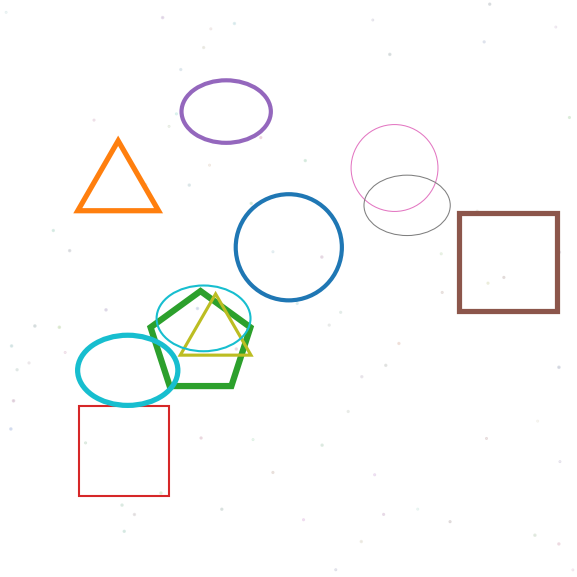[{"shape": "circle", "thickness": 2, "radius": 0.46, "center": [0.5, 0.571]}, {"shape": "triangle", "thickness": 2.5, "radius": 0.4, "center": [0.205, 0.675]}, {"shape": "pentagon", "thickness": 3, "radius": 0.45, "center": [0.347, 0.404]}, {"shape": "square", "thickness": 1, "radius": 0.39, "center": [0.214, 0.218]}, {"shape": "oval", "thickness": 2, "radius": 0.39, "center": [0.392, 0.806]}, {"shape": "square", "thickness": 2.5, "radius": 0.42, "center": [0.88, 0.546]}, {"shape": "circle", "thickness": 0.5, "radius": 0.38, "center": [0.683, 0.708]}, {"shape": "oval", "thickness": 0.5, "radius": 0.37, "center": [0.705, 0.644]}, {"shape": "triangle", "thickness": 1.5, "radius": 0.35, "center": [0.373, 0.42]}, {"shape": "oval", "thickness": 1, "radius": 0.41, "center": [0.352, 0.448]}, {"shape": "oval", "thickness": 2.5, "radius": 0.43, "center": [0.221, 0.358]}]